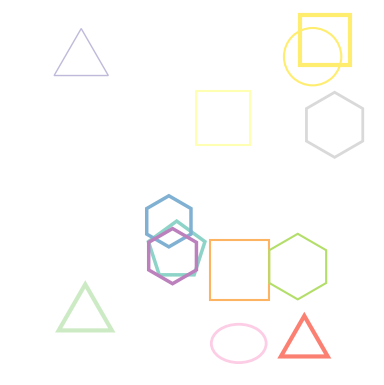[{"shape": "pentagon", "thickness": 2.5, "radius": 0.39, "center": [0.459, 0.349]}, {"shape": "square", "thickness": 1.5, "radius": 0.35, "center": [0.579, 0.695]}, {"shape": "triangle", "thickness": 1, "radius": 0.41, "center": [0.211, 0.844]}, {"shape": "triangle", "thickness": 3, "radius": 0.35, "center": [0.79, 0.109]}, {"shape": "hexagon", "thickness": 2.5, "radius": 0.33, "center": [0.439, 0.425]}, {"shape": "square", "thickness": 1.5, "radius": 0.39, "center": [0.622, 0.299]}, {"shape": "hexagon", "thickness": 1.5, "radius": 0.43, "center": [0.773, 0.308]}, {"shape": "oval", "thickness": 2, "radius": 0.36, "center": [0.62, 0.108]}, {"shape": "hexagon", "thickness": 2, "radius": 0.42, "center": [0.869, 0.676]}, {"shape": "hexagon", "thickness": 2.5, "radius": 0.36, "center": [0.448, 0.335]}, {"shape": "triangle", "thickness": 3, "radius": 0.4, "center": [0.221, 0.182]}, {"shape": "square", "thickness": 3, "radius": 0.33, "center": [0.844, 0.895]}, {"shape": "circle", "thickness": 1.5, "radius": 0.37, "center": [0.812, 0.853]}]